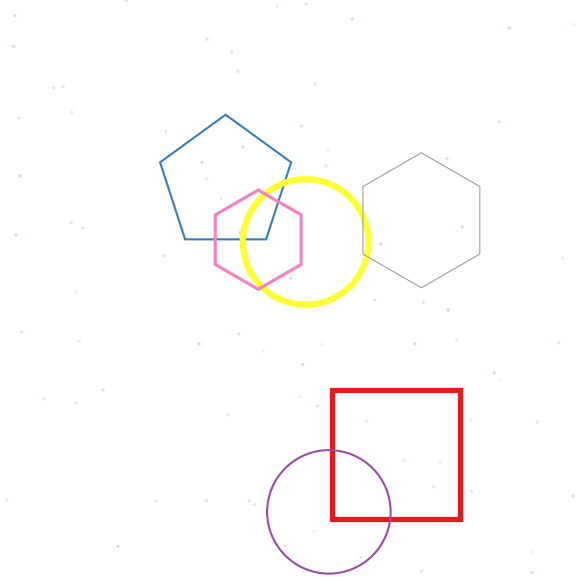[{"shape": "square", "thickness": 2.5, "radius": 0.56, "center": [0.685, 0.212]}, {"shape": "pentagon", "thickness": 1, "radius": 0.6, "center": [0.391, 0.681]}, {"shape": "circle", "thickness": 1, "radius": 0.53, "center": [0.57, 0.113]}, {"shape": "circle", "thickness": 3, "radius": 0.54, "center": [0.529, 0.58]}, {"shape": "hexagon", "thickness": 1.5, "radius": 0.43, "center": [0.447, 0.584]}, {"shape": "hexagon", "thickness": 0.5, "radius": 0.58, "center": [0.73, 0.618]}]